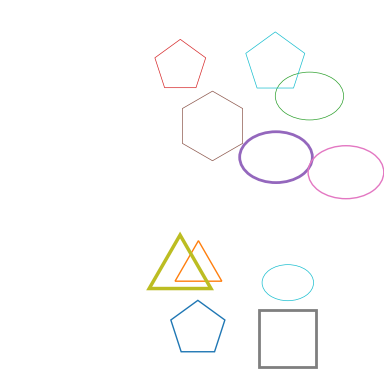[{"shape": "pentagon", "thickness": 1, "radius": 0.37, "center": [0.514, 0.146]}, {"shape": "triangle", "thickness": 1, "radius": 0.35, "center": [0.515, 0.305]}, {"shape": "oval", "thickness": 0.5, "radius": 0.44, "center": [0.804, 0.751]}, {"shape": "pentagon", "thickness": 0.5, "radius": 0.35, "center": [0.468, 0.828]}, {"shape": "oval", "thickness": 2, "radius": 0.47, "center": [0.717, 0.592]}, {"shape": "hexagon", "thickness": 0.5, "radius": 0.45, "center": [0.552, 0.673]}, {"shape": "oval", "thickness": 1, "radius": 0.49, "center": [0.899, 0.553]}, {"shape": "square", "thickness": 2, "radius": 0.37, "center": [0.747, 0.121]}, {"shape": "triangle", "thickness": 2.5, "radius": 0.46, "center": [0.468, 0.297]}, {"shape": "pentagon", "thickness": 0.5, "radius": 0.4, "center": [0.715, 0.837]}, {"shape": "oval", "thickness": 0.5, "radius": 0.33, "center": [0.748, 0.266]}]